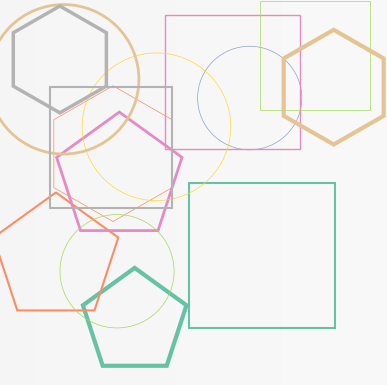[{"shape": "pentagon", "thickness": 3, "radius": 0.7, "center": [0.348, 0.164]}, {"shape": "square", "thickness": 1.5, "radius": 0.94, "center": [0.677, 0.336]}, {"shape": "hexagon", "thickness": 0.5, "radius": 0.88, "center": [0.292, 0.601]}, {"shape": "pentagon", "thickness": 1.5, "radius": 0.85, "center": [0.144, 0.331]}, {"shape": "circle", "thickness": 0.5, "radius": 0.67, "center": [0.644, 0.745]}, {"shape": "pentagon", "thickness": 2, "radius": 0.85, "center": [0.308, 0.539]}, {"shape": "square", "thickness": 1, "radius": 0.87, "center": [0.601, 0.786]}, {"shape": "circle", "thickness": 0.5, "radius": 0.74, "center": [0.302, 0.296]}, {"shape": "square", "thickness": 0.5, "radius": 0.71, "center": [0.813, 0.856]}, {"shape": "circle", "thickness": 0.5, "radius": 0.96, "center": [0.404, 0.671]}, {"shape": "hexagon", "thickness": 3, "radius": 0.74, "center": [0.861, 0.774]}, {"shape": "circle", "thickness": 2, "radius": 0.97, "center": [0.164, 0.794]}, {"shape": "hexagon", "thickness": 2.5, "radius": 0.69, "center": [0.154, 0.846]}, {"shape": "square", "thickness": 1.5, "radius": 0.78, "center": [0.286, 0.617]}]